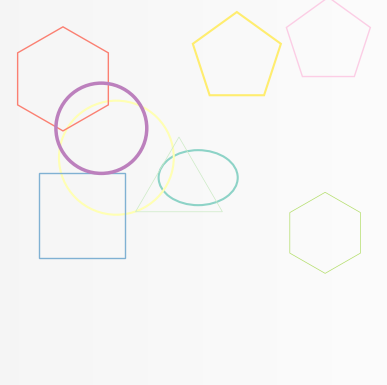[{"shape": "oval", "thickness": 1.5, "radius": 0.51, "center": [0.511, 0.539]}, {"shape": "circle", "thickness": 1.5, "radius": 0.74, "center": [0.3, 0.59]}, {"shape": "hexagon", "thickness": 1, "radius": 0.68, "center": [0.163, 0.795]}, {"shape": "square", "thickness": 1, "radius": 0.56, "center": [0.212, 0.44]}, {"shape": "hexagon", "thickness": 0.5, "radius": 0.53, "center": [0.839, 0.395]}, {"shape": "pentagon", "thickness": 1, "radius": 0.57, "center": [0.847, 0.893]}, {"shape": "circle", "thickness": 2.5, "radius": 0.59, "center": [0.262, 0.667]}, {"shape": "triangle", "thickness": 0.5, "radius": 0.65, "center": [0.462, 0.515]}, {"shape": "pentagon", "thickness": 1.5, "radius": 0.6, "center": [0.611, 0.849]}]